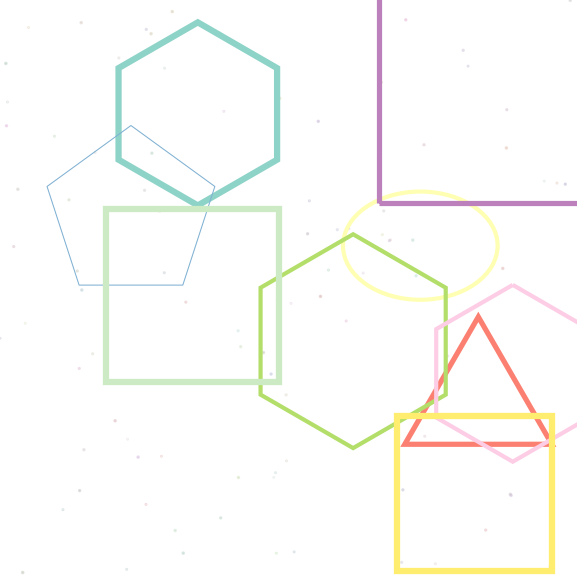[{"shape": "hexagon", "thickness": 3, "radius": 0.79, "center": [0.343, 0.802]}, {"shape": "oval", "thickness": 2, "radius": 0.67, "center": [0.728, 0.574]}, {"shape": "triangle", "thickness": 2.5, "radius": 0.74, "center": [0.828, 0.303]}, {"shape": "pentagon", "thickness": 0.5, "radius": 0.76, "center": [0.227, 0.629]}, {"shape": "hexagon", "thickness": 2, "radius": 0.93, "center": [0.611, 0.408]}, {"shape": "hexagon", "thickness": 2, "radius": 0.77, "center": [0.888, 0.353]}, {"shape": "square", "thickness": 2.5, "radius": 0.91, "center": [0.839, 0.829]}, {"shape": "square", "thickness": 3, "radius": 0.75, "center": [0.333, 0.488]}, {"shape": "square", "thickness": 3, "radius": 0.67, "center": [0.822, 0.144]}]